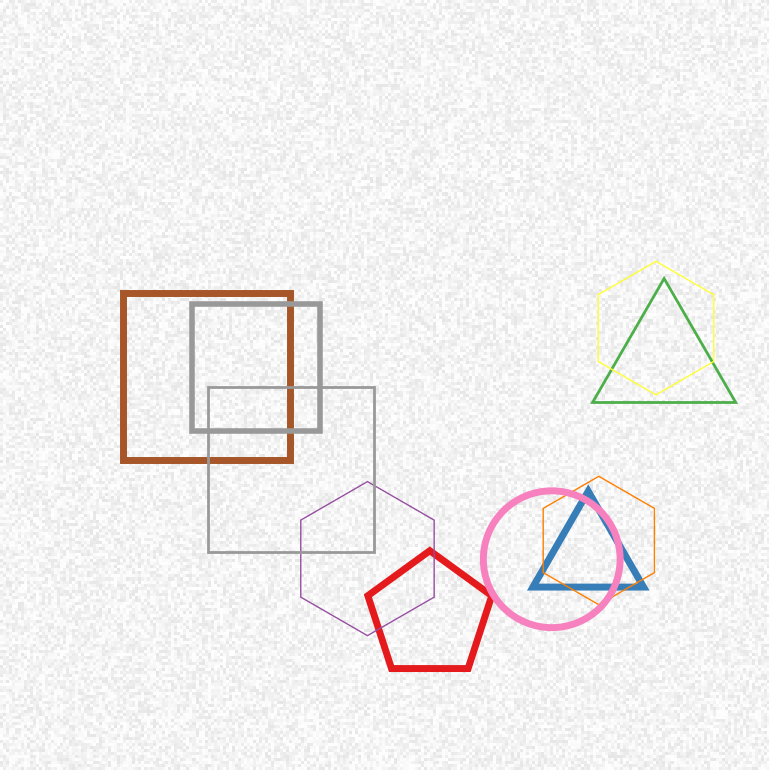[{"shape": "pentagon", "thickness": 2.5, "radius": 0.42, "center": [0.558, 0.2]}, {"shape": "triangle", "thickness": 2.5, "radius": 0.41, "center": [0.764, 0.279]}, {"shape": "triangle", "thickness": 1, "radius": 0.54, "center": [0.863, 0.531]}, {"shape": "hexagon", "thickness": 0.5, "radius": 0.5, "center": [0.477, 0.275]}, {"shape": "hexagon", "thickness": 0.5, "radius": 0.42, "center": [0.778, 0.298]}, {"shape": "hexagon", "thickness": 0.5, "radius": 0.43, "center": [0.852, 0.574]}, {"shape": "square", "thickness": 2.5, "radius": 0.54, "center": [0.268, 0.512]}, {"shape": "circle", "thickness": 2.5, "radius": 0.44, "center": [0.717, 0.274]}, {"shape": "square", "thickness": 2, "radius": 0.42, "center": [0.332, 0.523]}, {"shape": "square", "thickness": 1, "radius": 0.54, "center": [0.378, 0.39]}]